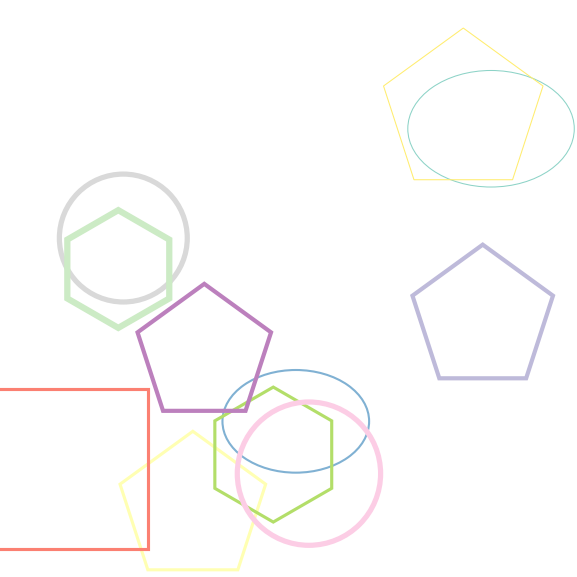[{"shape": "oval", "thickness": 0.5, "radius": 0.72, "center": [0.85, 0.776]}, {"shape": "pentagon", "thickness": 1.5, "radius": 0.66, "center": [0.334, 0.12]}, {"shape": "pentagon", "thickness": 2, "radius": 0.64, "center": [0.836, 0.448]}, {"shape": "square", "thickness": 1.5, "radius": 0.69, "center": [0.119, 0.187]}, {"shape": "oval", "thickness": 1, "radius": 0.63, "center": [0.512, 0.27]}, {"shape": "hexagon", "thickness": 1.5, "radius": 0.58, "center": [0.473, 0.212]}, {"shape": "circle", "thickness": 2.5, "radius": 0.62, "center": [0.535, 0.179]}, {"shape": "circle", "thickness": 2.5, "radius": 0.55, "center": [0.214, 0.587]}, {"shape": "pentagon", "thickness": 2, "radius": 0.61, "center": [0.354, 0.386]}, {"shape": "hexagon", "thickness": 3, "radius": 0.51, "center": [0.205, 0.533]}, {"shape": "pentagon", "thickness": 0.5, "radius": 0.73, "center": [0.802, 0.805]}]